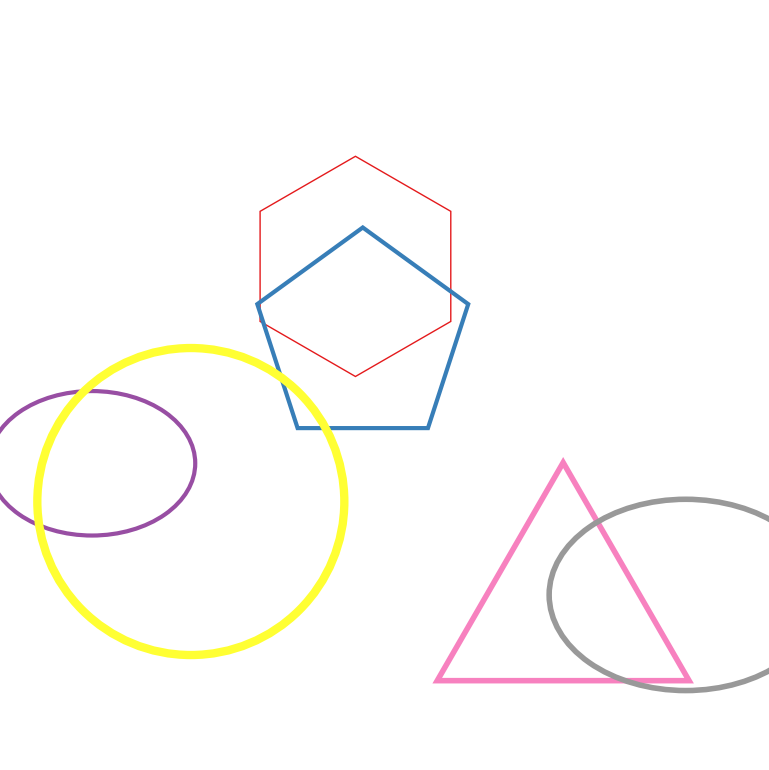[{"shape": "hexagon", "thickness": 0.5, "radius": 0.71, "center": [0.462, 0.654]}, {"shape": "pentagon", "thickness": 1.5, "radius": 0.72, "center": [0.471, 0.561]}, {"shape": "oval", "thickness": 1.5, "radius": 0.67, "center": [0.12, 0.398]}, {"shape": "circle", "thickness": 3, "radius": 1.0, "center": [0.248, 0.349]}, {"shape": "triangle", "thickness": 2, "radius": 0.94, "center": [0.731, 0.21]}, {"shape": "oval", "thickness": 2, "radius": 0.89, "center": [0.891, 0.227]}]